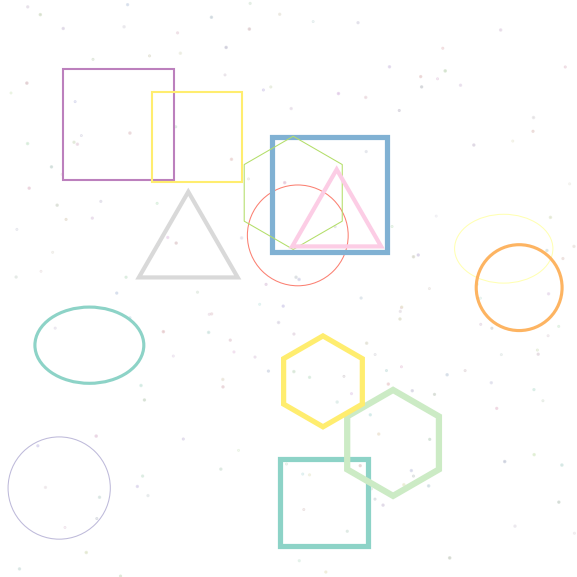[{"shape": "oval", "thickness": 1.5, "radius": 0.47, "center": [0.155, 0.401]}, {"shape": "square", "thickness": 2.5, "radius": 0.38, "center": [0.561, 0.129]}, {"shape": "oval", "thickness": 0.5, "radius": 0.43, "center": [0.872, 0.568]}, {"shape": "circle", "thickness": 0.5, "radius": 0.44, "center": [0.102, 0.154]}, {"shape": "circle", "thickness": 0.5, "radius": 0.44, "center": [0.516, 0.592]}, {"shape": "square", "thickness": 2.5, "radius": 0.5, "center": [0.571, 0.662]}, {"shape": "circle", "thickness": 1.5, "radius": 0.37, "center": [0.899, 0.501]}, {"shape": "hexagon", "thickness": 0.5, "radius": 0.49, "center": [0.508, 0.665]}, {"shape": "triangle", "thickness": 2, "radius": 0.44, "center": [0.583, 0.617]}, {"shape": "triangle", "thickness": 2, "radius": 0.49, "center": [0.326, 0.568]}, {"shape": "square", "thickness": 1, "radius": 0.48, "center": [0.205, 0.783]}, {"shape": "hexagon", "thickness": 3, "radius": 0.46, "center": [0.681, 0.232]}, {"shape": "square", "thickness": 1, "radius": 0.39, "center": [0.341, 0.763]}, {"shape": "hexagon", "thickness": 2.5, "radius": 0.39, "center": [0.559, 0.339]}]